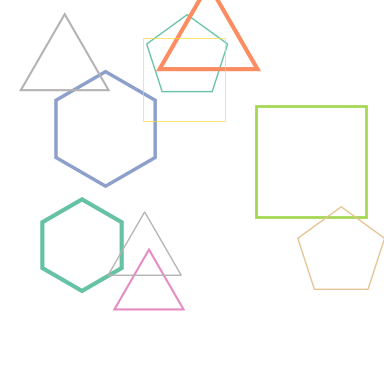[{"shape": "pentagon", "thickness": 1, "radius": 0.55, "center": [0.486, 0.851]}, {"shape": "hexagon", "thickness": 3, "radius": 0.59, "center": [0.213, 0.363]}, {"shape": "triangle", "thickness": 3, "radius": 0.73, "center": [0.542, 0.894]}, {"shape": "hexagon", "thickness": 2.5, "radius": 0.74, "center": [0.274, 0.665]}, {"shape": "triangle", "thickness": 1.5, "radius": 0.52, "center": [0.387, 0.248]}, {"shape": "square", "thickness": 2, "radius": 0.72, "center": [0.808, 0.581]}, {"shape": "square", "thickness": 0.5, "radius": 0.54, "center": [0.478, 0.793]}, {"shape": "pentagon", "thickness": 1, "radius": 0.59, "center": [0.886, 0.344]}, {"shape": "triangle", "thickness": 1, "radius": 0.55, "center": [0.376, 0.34]}, {"shape": "triangle", "thickness": 1.5, "radius": 0.66, "center": [0.168, 0.832]}]